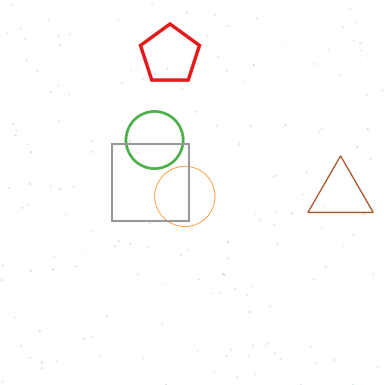[{"shape": "pentagon", "thickness": 2.5, "radius": 0.4, "center": [0.442, 0.857]}, {"shape": "circle", "thickness": 2, "radius": 0.37, "center": [0.401, 0.636]}, {"shape": "circle", "thickness": 0.5, "radius": 0.39, "center": [0.48, 0.49]}, {"shape": "triangle", "thickness": 1, "radius": 0.49, "center": [0.885, 0.497]}, {"shape": "square", "thickness": 1.5, "radius": 0.5, "center": [0.391, 0.526]}]